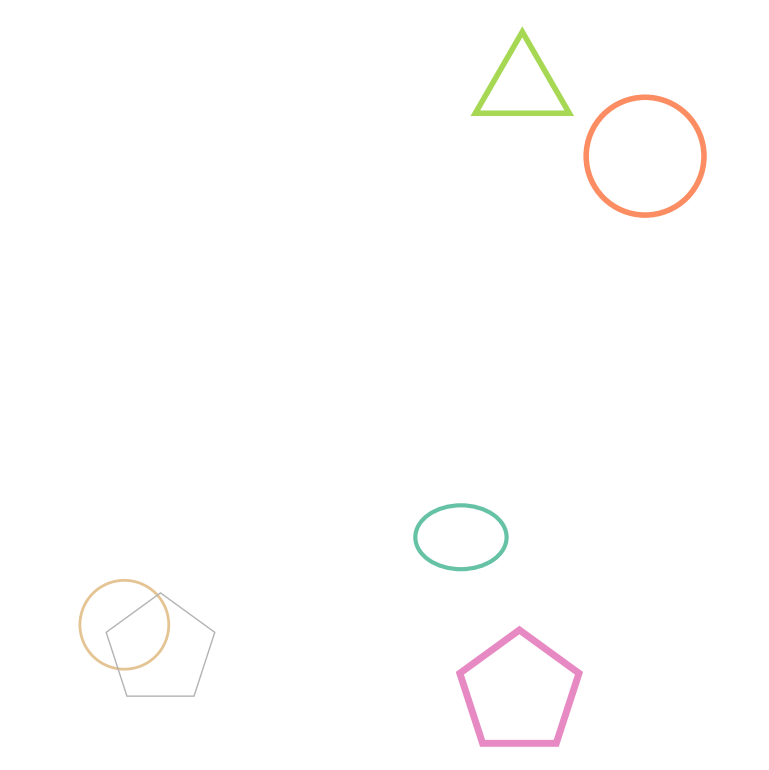[{"shape": "oval", "thickness": 1.5, "radius": 0.3, "center": [0.599, 0.302]}, {"shape": "circle", "thickness": 2, "radius": 0.38, "center": [0.838, 0.797]}, {"shape": "pentagon", "thickness": 2.5, "radius": 0.41, "center": [0.675, 0.1]}, {"shape": "triangle", "thickness": 2, "radius": 0.35, "center": [0.678, 0.888]}, {"shape": "circle", "thickness": 1, "radius": 0.29, "center": [0.161, 0.189]}, {"shape": "pentagon", "thickness": 0.5, "radius": 0.37, "center": [0.208, 0.156]}]